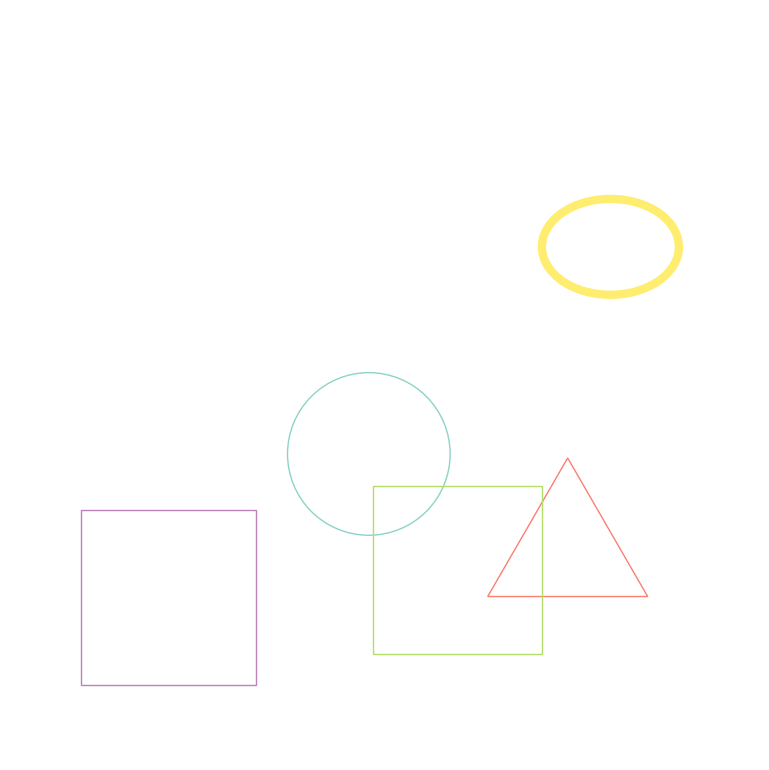[{"shape": "circle", "thickness": 0.5, "radius": 0.53, "center": [0.479, 0.41]}, {"shape": "triangle", "thickness": 0.5, "radius": 0.6, "center": [0.737, 0.285]}, {"shape": "square", "thickness": 0.5, "radius": 0.55, "center": [0.594, 0.26]}, {"shape": "square", "thickness": 0.5, "radius": 0.57, "center": [0.219, 0.224]}, {"shape": "oval", "thickness": 3, "radius": 0.44, "center": [0.793, 0.679]}]